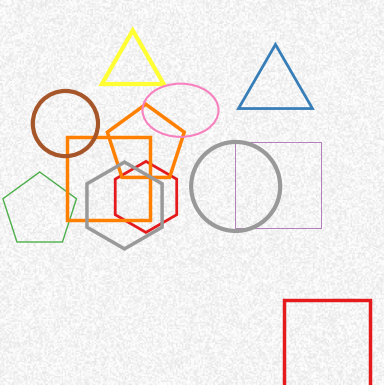[{"shape": "hexagon", "thickness": 2, "radius": 0.46, "center": [0.379, 0.489]}, {"shape": "square", "thickness": 2.5, "radius": 0.56, "center": [0.849, 0.107]}, {"shape": "triangle", "thickness": 2, "radius": 0.55, "center": [0.715, 0.774]}, {"shape": "pentagon", "thickness": 1, "radius": 0.5, "center": [0.103, 0.453]}, {"shape": "square", "thickness": 0.5, "radius": 0.56, "center": [0.722, 0.52]}, {"shape": "pentagon", "thickness": 2.5, "radius": 0.53, "center": [0.379, 0.624]}, {"shape": "square", "thickness": 2.5, "radius": 0.54, "center": [0.281, 0.536]}, {"shape": "triangle", "thickness": 3, "radius": 0.46, "center": [0.345, 0.828]}, {"shape": "circle", "thickness": 3, "radius": 0.42, "center": [0.17, 0.679]}, {"shape": "oval", "thickness": 1.5, "radius": 0.49, "center": [0.469, 0.714]}, {"shape": "circle", "thickness": 3, "radius": 0.58, "center": [0.612, 0.516]}, {"shape": "hexagon", "thickness": 2.5, "radius": 0.56, "center": [0.323, 0.466]}]